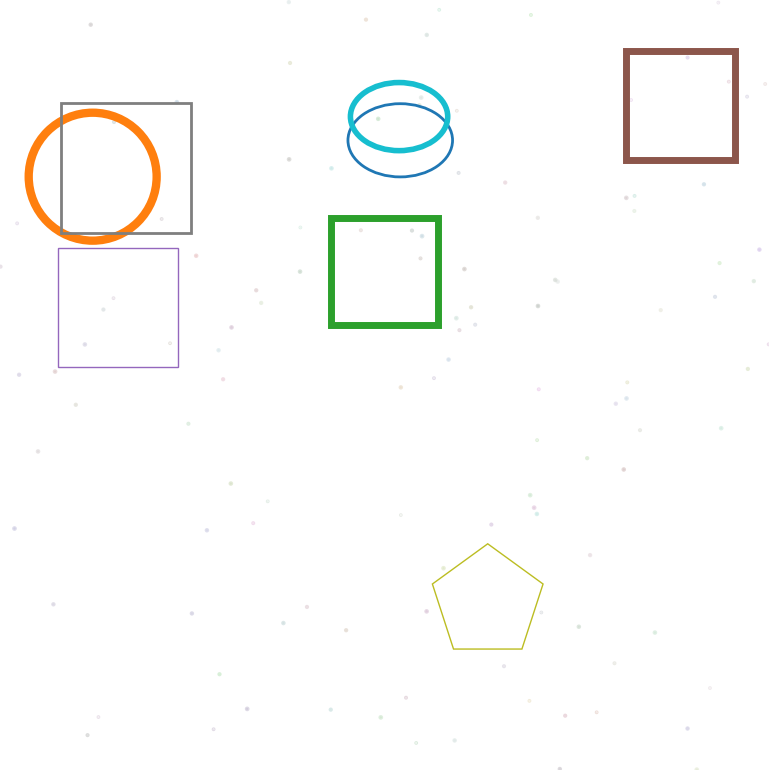[{"shape": "oval", "thickness": 1, "radius": 0.34, "center": [0.52, 0.818]}, {"shape": "circle", "thickness": 3, "radius": 0.42, "center": [0.12, 0.771]}, {"shape": "square", "thickness": 2.5, "radius": 0.35, "center": [0.499, 0.647]}, {"shape": "square", "thickness": 0.5, "radius": 0.39, "center": [0.153, 0.601]}, {"shape": "square", "thickness": 2.5, "radius": 0.35, "center": [0.884, 0.862]}, {"shape": "square", "thickness": 1, "radius": 0.42, "center": [0.163, 0.782]}, {"shape": "pentagon", "thickness": 0.5, "radius": 0.38, "center": [0.633, 0.218]}, {"shape": "oval", "thickness": 2, "radius": 0.32, "center": [0.518, 0.849]}]